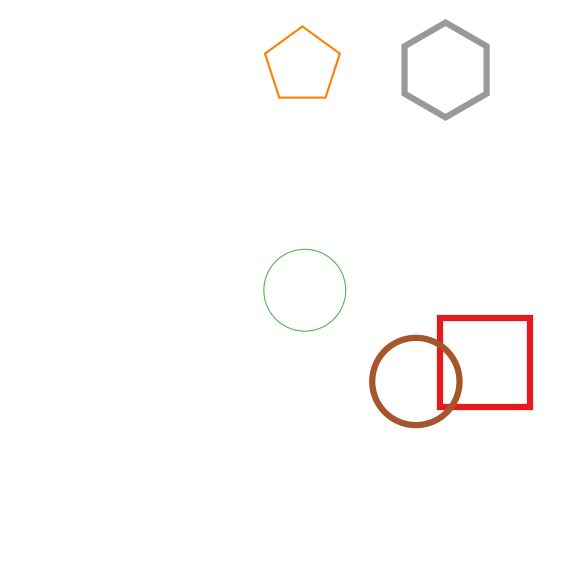[{"shape": "square", "thickness": 3, "radius": 0.39, "center": [0.84, 0.372]}, {"shape": "circle", "thickness": 0.5, "radius": 0.35, "center": [0.528, 0.497]}, {"shape": "pentagon", "thickness": 1, "radius": 0.34, "center": [0.524, 0.885]}, {"shape": "circle", "thickness": 3, "radius": 0.38, "center": [0.72, 0.339]}, {"shape": "hexagon", "thickness": 3, "radius": 0.41, "center": [0.772, 0.878]}]